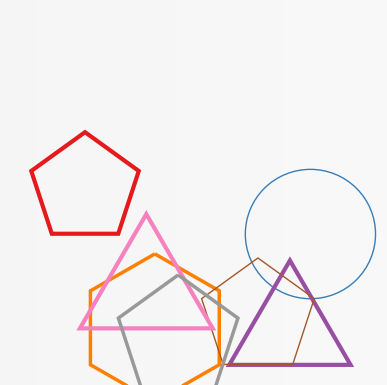[{"shape": "pentagon", "thickness": 3, "radius": 0.73, "center": [0.219, 0.511]}, {"shape": "circle", "thickness": 1, "radius": 0.84, "center": [0.801, 0.392]}, {"shape": "triangle", "thickness": 3, "radius": 0.9, "center": [0.748, 0.143]}, {"shape": "hexagon", "thickness": 2.5, "radius": 0.96, "center": [0.4, 0.149]}, {"shape": "pentagon", "thickness": 1, "radius": 0.76, "center": [0.666, 0.177]}, {"shape": "triangle", "thickness": 3, "radius": 0.99, "center": [0.378, 0.246]}, {"shape": "pentagon", "thickness": 2.5, "radius": 0.81, "center": [0.46, 0.124]}]